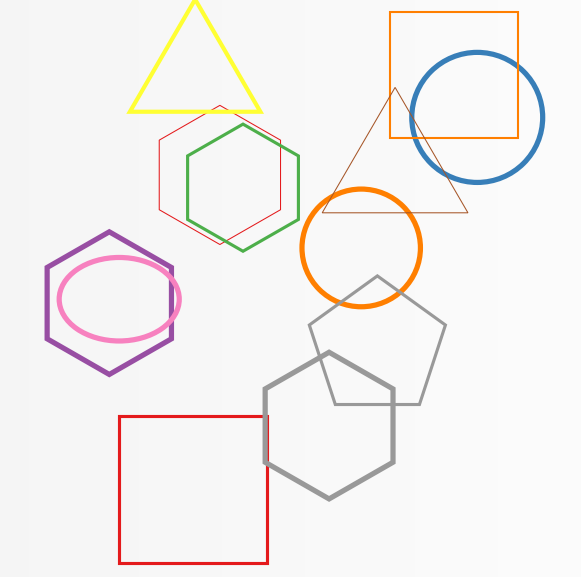[{"shape": "hexagon", "thickness": 0.5, "radius": 0.6, "center": [0.378, 0.696]}, {"shape": "square", "thickness": 1.5, "radius": 0.64, "center": [0.332, 0.151]}, {"shape": "circle", "thickness": 2.5, "radius": 0.56, "center": [0.821, 0.796]}, {"shape": "hexagon", "thickness": 1.5, "radius": 0.55, "center": [0.418, 0.674]}, {"shape": "hexagon", "thickness": 2.5, "radius": 0.62, "center": [0.188, 0.474]}, {"shape": "square", "thickness": 1, "radius": 0.55, "center": [0.781, 0.869]}, {"shape": "circle", "thickness": 2.5, "radius": 0.51, "center": [0.621, 0.57]}, {"shape": "triangle", "thickness": 2, "radius": 0.65, "center": [0.336, 0.87]}, {"shape": "triangle", "thickness": 0.5, "radius": 0.72, "center": [0.68, 0.703]}, {"shape": "oval", "thickness": 2.5, "radius": 0.52, "center": [0.205, 0.481]}, {"shape": "pentagon", "thickness": 1.5, "radius": 0.62, "center": [0.649, 0.398]}, {"shape": "hexagon", "thickness": 2.5, "radius": 0.63, "center": [0.566, 0.262]}]